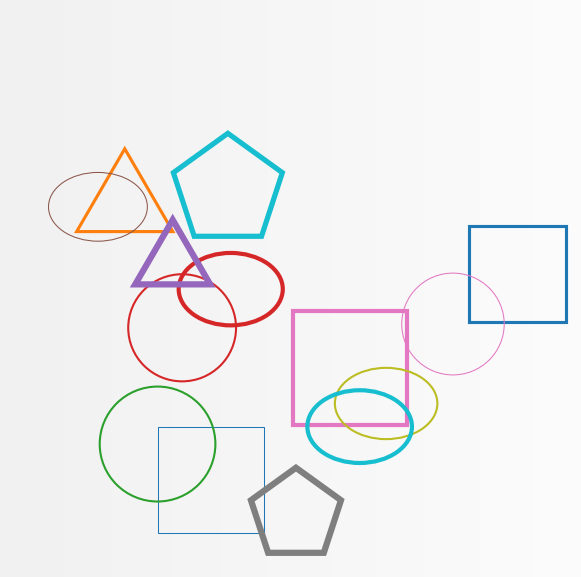[{"shape": "square", "thickness": 0.5, "radius": 0.46, "center": [0.363, 0.168]}, {"shape": "square", "thickness": 1.5, "radius": 0.42, "center": [0.891, 0.524]}, {"shape": "triangle", "thickness": 1.5, "radius": 0.48, "center": [0.215, 0.646]}, {"shape": "circle", "thickness": 1, "radius": 0.5, "center": [0.271, 0.23]}, {"shape": "circle", "thickness": 1, "radius": 0.46, "center": [0.313, 0.432]}, {"shape": "oval", "thickness": 2, "radius": 0.45, "center": [0.397, 0.498]}, {"shape": "triangle", "thickness": 3, "radius": 0.37, "center": [0.297, 0.544]}, {"shape": "oval", "thickness": 0.5, "radius": 0.43, "center": [0.168, 0.641]}, {"shape": "square", "thickness": 2, "radius": 0.49, "center": [0.602, 0.362]}, {"shape": "circle", "thickness": 0.5, "radius": 0.44, "center": [0.779, 0.438]}, {"shape": "pentagon", "thickness": 3, "radius": 0.41, "center": [0.509, 0.108]}, {"shape": "oval", "thickness": 1, "radius": 0.44, "center": [0.664, 0.3]}, {"shape": "pentagon", "thickness": 2.5, "radius": 0.49, "center": [0.392, 0.67]}, {"shape": "oval", "thickness": 2, "radius": 0.45, "center": [0.619, 0.26]}]